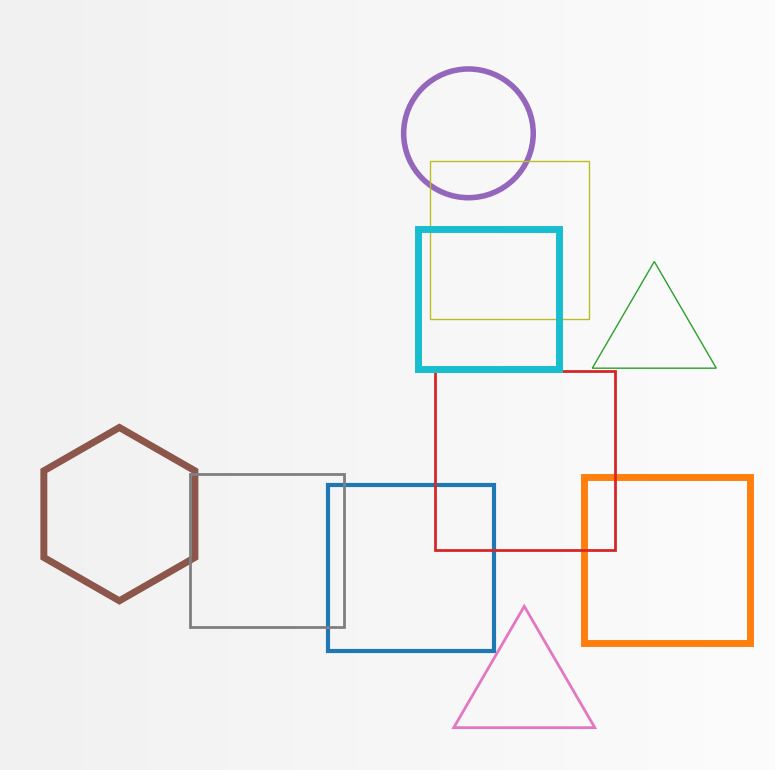[{"shape": "square", "thickness": 1.5, "radius": 0.54, "center": [0.53, 0.263]}, {"shape": "square", "thickness": 2.5, "radius": 0.54, "center": [0.861, 0.273]}, {"shape": "triangle", "thickness": 0.5, "radius": 0.46, "center": [0.844, 0.568]}, {"shape": "square", "thickness": 1, "radius": 0.58, "center": [0.677, 0.402]}, {"shape": "circle", "thickness": 2, "radius": 0.42, "center": [0.604, 0.827]}, {"shape": "hexagon", "thickness": 2.5, "radius": 0.56, "center": [0.154, 0.332]}, {"shape": "triangle", "thickness": 1, "radius": 0.53, "center": [0.676, 0.108]}, {"shape": "square", "thickness": 1, "radius": 0.5, "center": [0.345, 0.285]}, {"shape": "square", "thickness": 0.5, "radius": 0.51, "center": [0.658, 0.689]}, {"shape": "square", "thickness": 2.5, "radius": 0.45, "center": [0.631, 0.612]}]